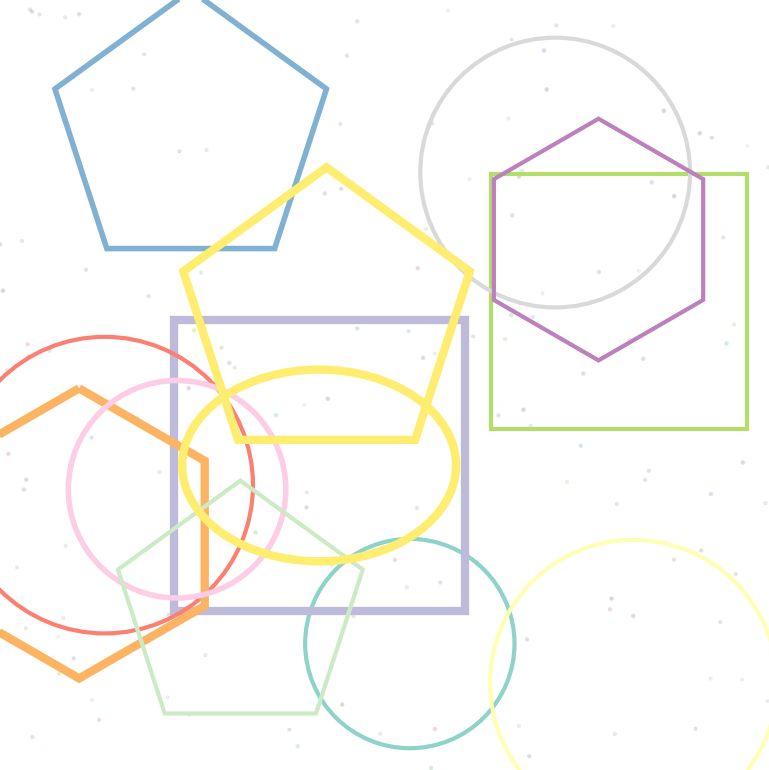[{"shape": "circle", "thickness": 1.5, "radius": 0.68, "center": [0.532, 0.164]}, {"shape": "circle", "thickness": 1.5, "radius": 0.93, "center": [0.823, 0.113]}, {"shape": "square", "thickness": 3, "radius": 0.95, "center": [0.415, 0.396]}, {"shape": "circle", "thickness": 1.5, "radius": 0.96, "center": [0.136, 0.37]}, {"shape": "pentagon", "thickness": 2, "radius": 0.93, "center": [0.248, 0.827]}, {"shape": "hexagon", "thickness": 3, "radius": 0.94, "center": [0.103, 0.307]}, {"shape": "square", "thickness": 1.5, "radius": 0.83, "center": [0.803, 0.608]}, {"shape": "circle", "thickness": 2, "radius": 0.71, "center": [0.23, 0.365]}, {"shape": "circle", "thickness": 1.5, "radius": 0.88, "center": [0.721, 0.776]}, {"shape": "hexagon", "thickness": 1.5, "radius": 0.78, "center": [0.777, 0.689]}, {"shape": "pentagon", "thickness": 1.5, "radius": 0.84, "center": [0.312, 0.209]}, {"shape": "oval", "thickness": 3, "radius": 0.89, "center": [0.414, 0.396]}, {"shape": "pentagon", "thickness": 3, "radius": 0.98, "center": [0.424, 0.587]}]